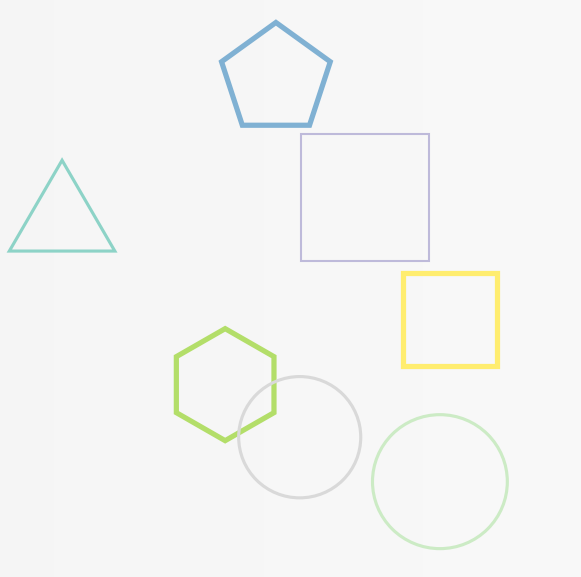[{"shape": "triangle", "thickness": 1.5, "radius": 0.52, "center": [0.107, 0.617]}, {"shape": "square", "thickness": 1, "radius": 0.55, "center": [0.627, 0.657]}, {"shape": "pentagon", "thickness": 2.5, "radius": 0.49, "center": [0.475, 0.862]}, {"shape": "hexagon", "thickness": 2.5, "radius": 0.48, "center": [0.387, 0.333]}, {"shape": "circle", "thickness": 1.5, "radius": 0.53, "center": [0.516, 0.242]}, {"shape": "circle", "thickness": 1.5, "radius": 0.58, "center": [0.757, 0.165]}, {"shape": "square", "thickness": 2.5, "radius": 0.4, "center": [0.774, 0.445]}]